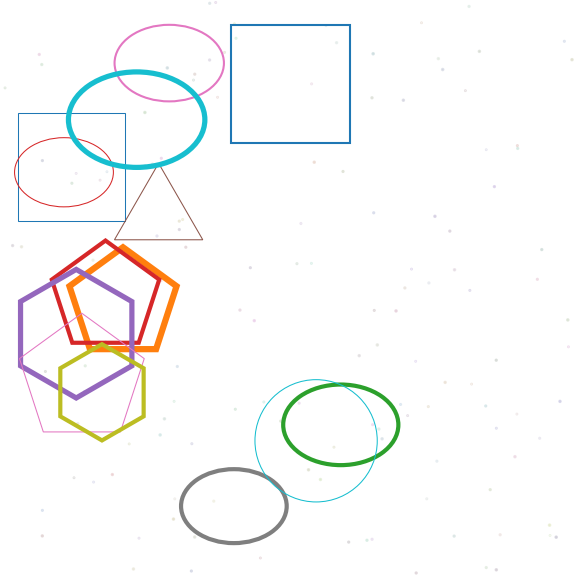[{"shape": "square", "thickness": 1, "radius": 0.51, "center": [0.503, 0.854]}, {"shape": "square", "thickness": 0.5, "radius": 0.46, "center": [0.124, 0.71]}, {"shape": "pentagon", "thickness": 3, "radius": 0.49, "center": [0.213, 0.473]}, {"shape": "oval", "thickness": 2, "radius": 0.5, "center": [0.59, 0.263]}, {"shape": "oval", "thickness": 0.5, "radius": 0.43, "center": [0.111, 0.701]}, {"shape": "pentagon", "thickness": 2, "radius": 0.49, "center": [0.183, 0.485]}, {"shape": "hexagon", "thickness": 2.5, "radius": 0.56, "center": [0.132, 0.421]}, {"shape": "triangle", "thickness": 0.5, "radius": 0.44, "center": [0.275, 0.628]}, {"shape": "oval", "thickness": 1, "radius": 0.47, "center": [0.293, 0.89]}, {"shape": "pentagon", "thickness": 0.5, "radius": 0.57, "center": [0.142, 0.343]}, {"shape": "oval", "thickness": 2, "radius": 0.46, "center": [0.405, 0.123]}, {"shape": "hexagon", "thickness": 2, "radius": 0.42, "center": [0.177, 0.32]}, {"shape": "oval", "thickness": 2.5, "radius": 0.59, "center": [0.237, 0.792]}, {"shape": "circle", "thickness": 0.5, "radius": 0.53, "center": [0.547, 0.236]}]